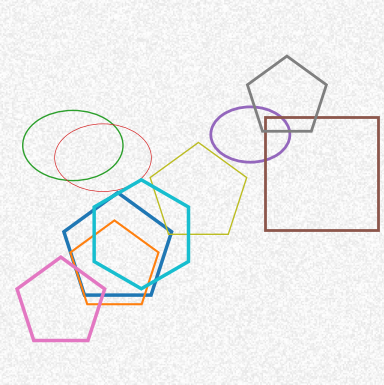[{"shape": "pentagon", "thickness": 2.5, "radius": 0.74, "center": [0.306, 0.353]}, {"shape": "pentagon", "thickness": 1.5, "radius": 0.6, "center": [0.297, 0.307]}, {"shape": "oval", "thickness": 1, "radius": 0.65, "center": [0.189, 0.622]}, {"shape": "oval", "thickness": 0.5, "radius": 0.63, "center": [0.268, 0.59]}, {"shape": "oval", "thickness": 2, "radius": 0.51, "center": [0.65, 0.651]}, {"shape": "square", "thickness": 2, "radius": 0.73, "center": [0.835, 0.55]}, {"shape": "pentagon", "thickness": 2.5, "radius": 0.6, "center": [0.158, 0.212]}, {"shape": "pentagon", "thickness": 2, "radius": 0.54, "center": [0.745, 0.746]}, {"shape": "pentagon", "thickness": 1, "radius": 0.66, "center": [0.515, 0.498]}, {"shape": "hexagon", "thickness": 2.5, "radius": 0.71, "center": [0.367, 0.391]}]